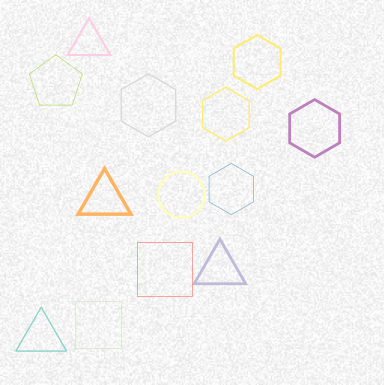[{"shape": "triangle", "thickness": 1, "radius": 0.38, "center": [0.107, 0.126]}, {"shape": "circle", "thickness": 1.5, "radius": 0.3, "center": [0.471, 0.494]}, {"shape": "triangle", "thickness": 2, "radius": 0.39, "center": [0.571, 0.302]}, {"shape": "square", "thickness": 0.5, "radius": 0.36, "center": [0.428, 0.301]}, {"shape": "hexagon", "thickness": 0.5, "radius": 0.33, "center": [0.601, 0.509]}, {"shape": "triangle", "thickness": 2.5, "radius": 0.4, "center": [0.272, 0.483]}, {"shape": "pentagon", "thickness": 0.5, "radius": 0.36, "center": [0.145, 0.786]}, {"shape": "triangle", "thickness": 1.5, "radius": 0.32, "center": [0.231, 0.889]}, {"shape": "hexagon", "thickness": 1, "radius": 0.41, "center": [0.386, 0.726]}, {"shape": "hexagon", "thickness": 2, "radius": 0.37, "center": [0.817, 0.667]}, {"shape": "square", "thickness": 0.5, "radius": 0.3, "center": [0.254, 0.157]}, {"shape": "hexagon", "thickness": 1, "radius": 0.35, "center": [0.587, 0.704]}, {"shape": "hexagon", "thickness": 1.5, "radius": 0.35, "center": [0.668, 0.839]}]